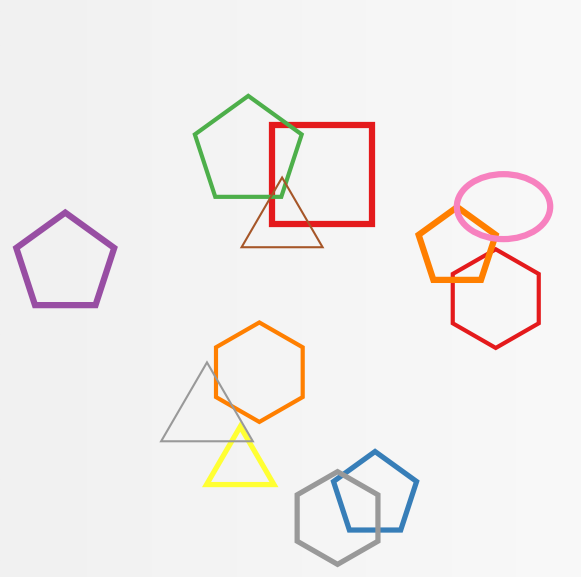[{"shape": "square", "thickness": 3, "radius": 0.43, "center": [0.554, 0.696]}, {"shape": "hexagon", "thickness": 2, "radius": 0.43, "center": [0.853, 0.482]}, {"shape": "pentagon", "thickness": 2.5, "radius": 0.38, "center": [0.645, 0.142]}, {"shape": "pentagon", "thickness": 2, "radius": 0.48, "center": [0.427, 0.736]}, {"shape": "pentagon", "thickness": 3, "radius": 0.44, "center": [0.112, 0.542]}, {"shape": "hexagon", "thickness": 2, "radius": 0.43, "center": [0.446, 0.355]}, {"shape": "pentagon", "thickness": 3, "radius": 0.35, "center": [0.787, 0.571]}, {"shape": "triangle", "thickness": 2.5, "radius": 0.33, "center": [0.413, 0.194]}, {"shape": "triangle", "thickness": 1, "radius": 0.4, "center": [0.485, 0.611]}, {"shape": "oval", "thickness": 3, "radius": 0.4, "center": [0.866, 0.641]}, {"shape": "triangle", "thickness": 1, "radius": 0.46, "center": [0.356, 0.281]}, {"shape": "hexagon", "thickness": 2.5, "radius": 0.4, "center": [0.581, 0.102]}]